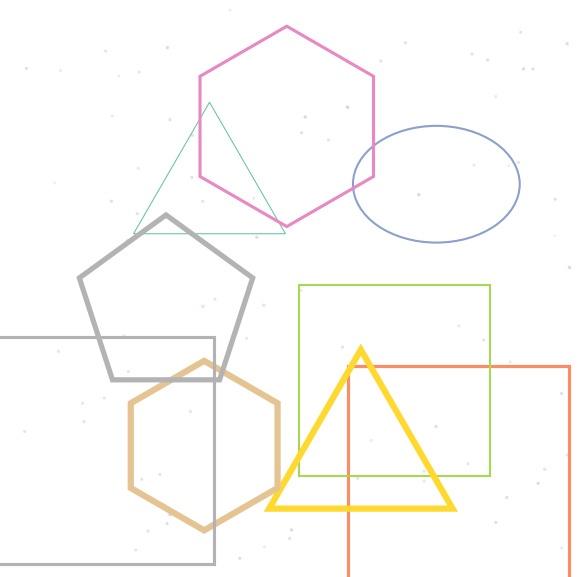[{"shape": "triangle", "thickness": 0.5, "radius": 0.76, "center": [0.363, 0.67]}, {"shape": "square", "thickness": 1.5, "radius": 0.95, "center": [0.794, 0.174]}, {"shape": "oval", "thickness": 1, "radius": 0.72, "center": [0.756, 0.68]}, {"shape": "hexagon", "thickness": 1.5, "radius": 0.87, "center": [0.497, 0.78]}, {"shape": "square", "thickness": 1, "radius": 0.83, "center": [0.682, 0.34]}, {"shape": "triangle", "thickness": 3, "radius": 0.92, "center": [0.625, 0.21]}, {"shape": "hexagon", "thickness": 3, "radius": 0.73, "center": [0.354, 0.228]}, {"shape": "square", "thickness": 1.5, "radius": 0.98, "center": [0.174, 0.219]}, {"shape": "pentagon", "thickness": 2.5, "radius": 0.79, "center": [0.287, 0.469]}]